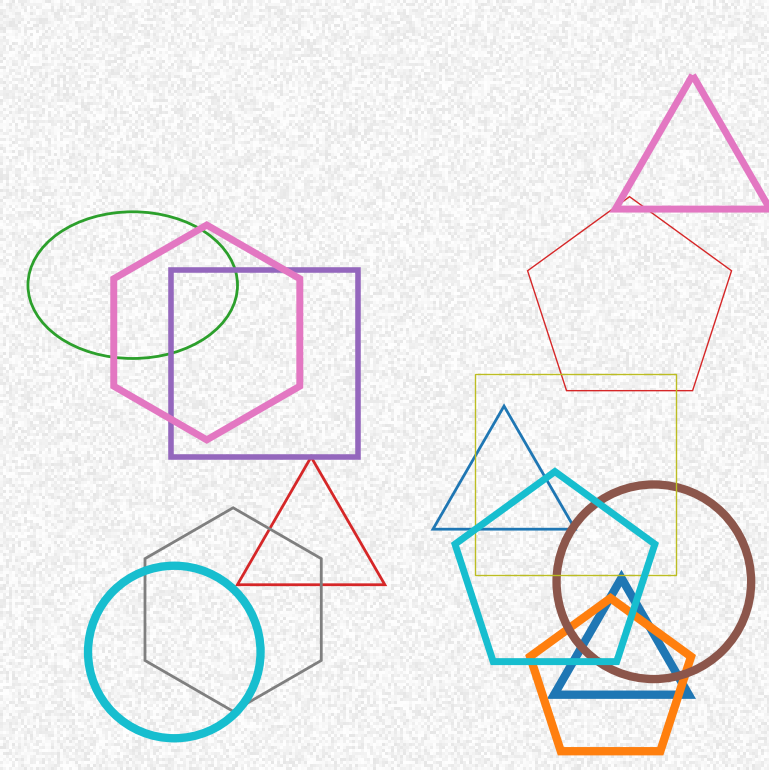[{"shape": "triangle", "thickness": 1, "radius": 0.53, "center": [0.655, 0.366]}, {"shape": "triangle", "thickness": 3, "radius": 0.5, "center": [0.807, 0.148]}, {"shape": "pentagon", "thickness": 3, "radius": 0.55, "center": [0.793, 0.113]}, {"shape": "oval", "thickness": 1, "radius": 0.68, "center": [0.172, 0.63]}, {"shape": "pentagon", "thickness": 0.5, "radius": 0.7, "center": [0.818, 0.605]}, {"shape": "triangle", "thickness": 1, "radius": 0.55, "center": [0.404, 0.296]}, {"shape": "square", "thickness": 2, "radius": 0.61, "center": [0.344, 0.528]}, {"shape": "circle", "thickness": 3, "radius": 0.63, "center": [0.849, 0.244]}, {"shape": "triangle", "thickness": 2.5, "radius": 0.58, "center": [0.9, 0.786]}, {"shape": "hexagon", "thickness": 2.5, "radius": 0.7, "center": [0.269, 0.568]}, {"shape": "hexagon", "thickness": 1, "radius": 0.66, "center": [0.303, 0.208]}, {"shape": "square", "thickness": 0.5, "radius": 0.65, "center": [0.748, 0.383]}, {"shape": "circle", "thickness": 3, "radius": 0.56, "center": [0.226, 0.153]}, {"shape": "pentagon", "thickness": 2.5, "radius": 0.68, "center": [0.721, 0.251]}]